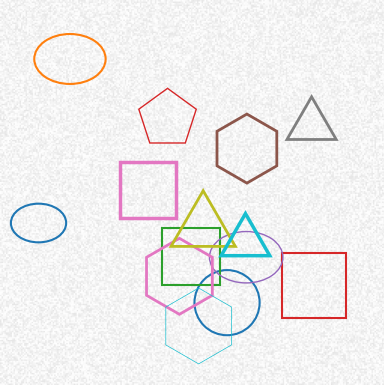[{"shape": "circle", "thickness": 1.5, "radius": 0.42, "center": [0.59, 0.214]}, {"shape": "oval", "thickness": 1.5, "radius": 0.36, "center": [0.1, 0.421]}, {"shape": "oval", "thickness": 1.5, "radius": 0.46, "center": [0.182, 0.847]}, {"shape": "square", "thickness": 1.5, "radius": 0.37, "center": [0.496, 0.333]}, {"shape": "square", "thickness": 1.5, "radius": 0.42, "center": [0.815, 0.259]}, {"shape": "pentagon", "thickness": 1, "radius": 0.39, "center": [0.435, 0.692]}, {"shape": "oval", "thickness": 1, "radius": 0.48, "center": [0.639, 0.332]}, {"shape": "hexagon", "thickness": 2, "radius": 0.45, "center": [0.641, 0.614]}, {"shape": "square", "thickness": 2.5, "radius": 0.36, "center": [0.384, 0.506]}, {"shape": "hexagon", "thickness": 2, "radius": 0.49, "center": [0.466, 0.282]}, {"shape": "triangle", "thickness": 2, "radius": 0.37, "center": [0.809, 0.675]}, {"shape": "triangle", "thickness": 2, "radius": 0.48, "center": [0.528, 0.408]}, {"shape": "triangle", "thickness": 2.5, "radius": 0.36, "center": [0.638, 0.372]}, {"shape": "hexagon", "thickness": 0.5, "radius": 0.49, "center": [0.516, 0.153]}]